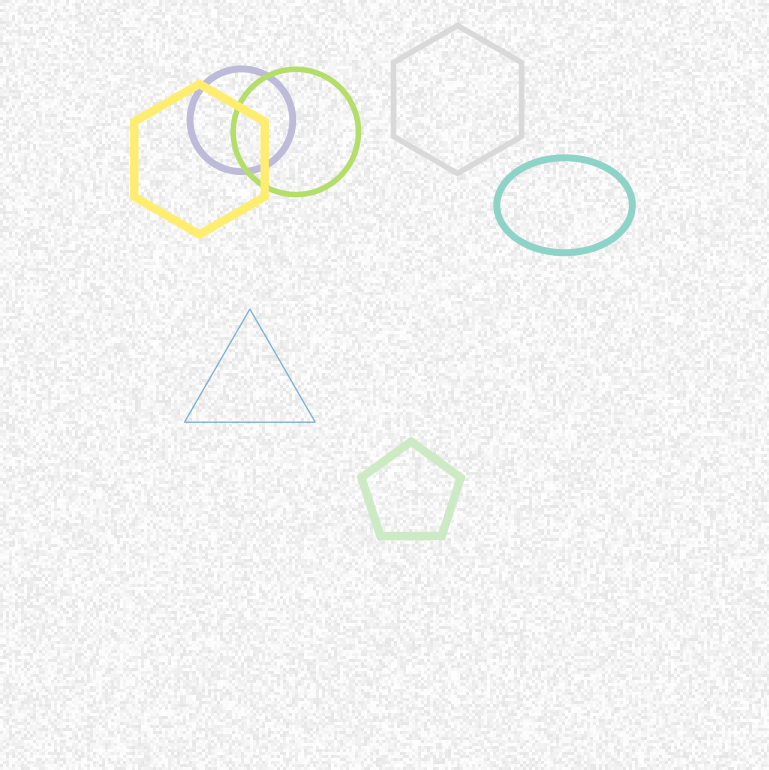[{"shape": "oval", "thickness": 2.5, "radius": 0.44, "center": [0.733, 0.733]}, {"shape": "circle", "thickness": 2.5, "radius": 0.33, "center": [0.314, 0.844]}, {"shape": "triangle", "thickness": 0.5, "radius": 0.49, "center": [0.325, 0.501]}, {"shape": "circle", "thickness": 2, "radius": 0.41, "center": [0.384, 0.829]}, {"shape": "hexagon", "thickness": 2, "radius": 0.48, "center": [0.594, 0.871]}, {"shape": "pentagon", "thickness": 3, "radius": 0.34, "center": [0.534, 0.359]}, {"shape": "hexagon", "thickness": 3, "radius": 0.49, "center": [0.259, 0.793]}]